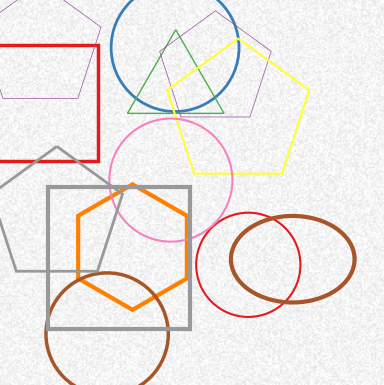[{"shape": "square", "thickness": 2.5, "radius": 0.75, "center": [0.106, 0.733]}, {"shape": "circle", "thickness": 1.5, "radius": 0.68, "center": [0.645, 0.312]}, {"shape": "circle", "thickness": 2, "radius": 0.83, "center": [0.455, 0.876]}, {"shape": "triangle", "thickness": 1, "radius": 0.72, "center": [0.457, 0.778]}, {"shape": "pentagon", "thickness": 0.5, "radius": 0.83, "center": [0.105, 0.878]}, {"shape": "pentagon", "thickness": 0.5, "radius": 0.76, "center": [0.56, 0.819]}, {"shape": "hexagon", "thickness": 3, "radius": 0.81, "center": [0.344, 0.358]}, {"shape": "pentagon", "thickness": 1.5, "radius": 0.97, "center": [0.619, 0.706]}, {"shape": "circle", "thickness": 2.5, "radius": 0.79, "center": [0.278, 0.132]}, {"shape": "oval", "thickness": 3, "radius": 0.8, "center": [0.76, 0.327]}, {"shape": "circle", "thickness": 1.5, "radius": 0.8, "center": [0.444, 0.532]}, {"shape": "square", "thickness": 3, "radius": 0.92, "center": [0.308, 0.329]}, {"shape": "pentagon", "thickness": 2, "radius": 0.9, "center": [0.148, 0.441]}]